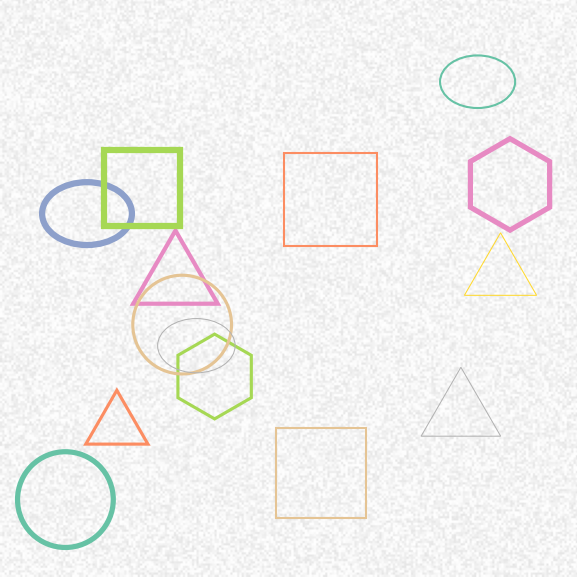[{"shape": "oval", "thickness": 1, "radius": 0.33, "center": [0.827, 0.858]}, {"shape": "circle", "thickness": 2.5, "radius": 0.41, "center": [0.113, 0.134]}, {"shape": "square", "thickness": 1, "radius": 0.41, "center": [0.572, 0.654]}, {"shape": "triangle", "thickness": 1.5, "radius": 0.31, "center": [0.202, 0.261]}, {"shape": "oval", "thickness": 3, "radius": 0.39, "center": [0.151, 0.629]}, {"shape": "triangle", "thickness": 2, "radius": 0.42, "center": [0.304, 0.515]}, {"shape": "hexagon", "thickness": 2.5, "radius": 0.4, "center": [0.883, 0.68]}, {"shape": "hexagon", "thickness": 1.5, "radius": 0.37, "center": [0.372, 0.347]}, {"shape": "square", "thickness": 3, "radius": 0.33, "center": [0.246, 0.673]}, {"shape": "triangle", "thickness": 0.5, "radius": 0.36, "center": [0.867, 0.524]}, {"shape": "square", "thickness": 1, "radius": 0.39, "center": [0.556, 0.181]}, {"shape": "circle", "thickness": 1.5, "radius": 0.43, "center": [0.315, 0.437]}, {"shape": "triangle", "thickness": 0.5, "radius": 0.4, "center": [0.798, 0.284]}, {"shape": "oval", "thickness": 0.5, "radius": 0.34, "center": [0.34, 0.401]}]